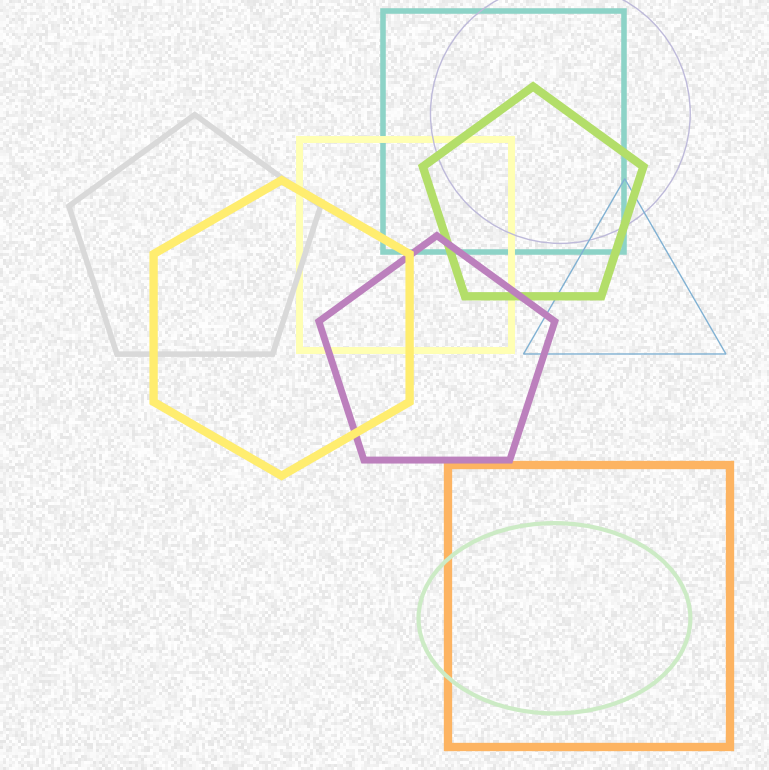[{"shape": "square", "thickness": 2, "radius": 0.78, "center": [0.654, 0.829]}, {"shape": "square", "thickness": 2.5, "radius": 0.69, "center": [0.526, 0.682]}, {"shape": "circle", "thickness": 0.5, "radius": 0.84, "center": [0.728, 0.853]}, {"shape": "triangle", "thickness": 0.5, "radius": 0.76, "center": [0.811, 0.616]}, {"shape": "square", "thickness": 3, "radius": 0.91, "center": [0.765, 0.213]}, {"shape": "pentagon", "thickness": 3, "radius": 0.75, "center": [0.692, 0.737]}, {"shape": "pentagon", "thickness": 2, "radius": 0.86, "center": [0.253, 0.679]}, {"shape": "pentagon", "thickness": 2.5, "radius": 0.81, "center": [0.567, 0.533]}, {"shape": "oval", "thickness": 1.5, "radius": 0.88, "center": [0.72, 0.197]}, {"shape": "hexagon", "thickness": 3, "radius": 0.96, "center": [0.366, 0.574]}]